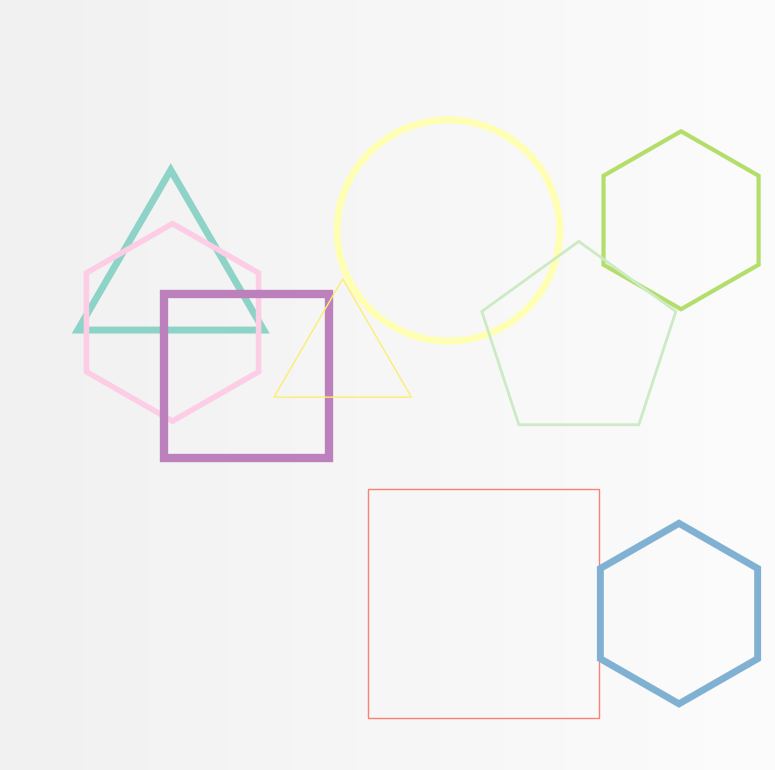[{"shape": "triangle", "thickness": 2.5, "radius": 0.69, "center": [0.22, 0.641]}, {"shape": "circle", "thickness": 2.5, "radius": 0.72, "center": [0.579, 0.701]}, {"shape": "square", "thickness": 0.5, "radius": 0.74, "center": [0.624, 0.216]}, {"shape": "hexagon", "thickness": 2.5, "radius": 0.59, "center": [0.876, 0.203]}, {"shape": "hexagon", "thickness": 1.5, "radius": 0.58, "center": [0.879, 0.714]}, {"shape": "hexagon", "thickness": 2, "radius": 0.64, "center": [0.223, 0.581]}, {"shape": "square", "thickness": 3, "radius": 0.53, "center": [0.318, 0.512]}, {"shape": "pentagon", "thickness": 1, "radius": 0.66, "center": [0.747, 0.555]}, {"shape": "triangle", "thickness": 0.5, "radius": 0.51, "center": [0.442, 0.535]}]